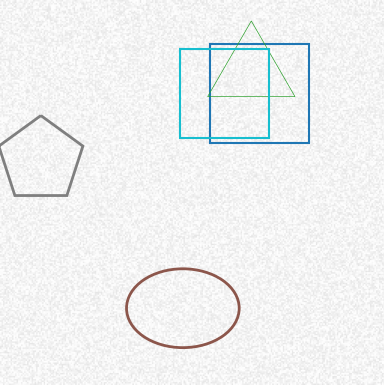[{"shape": "square", "thickness": 1.5, "radius": 0.64, "center": [0.674, 0.757]}, {"shape": "triangle", "thickness": 0.5, "radius": 0.65, "center": [0.653, 0.815]}, {"shape": "oval", "thickness": 2, "radius": 0.73, "center": [0.475, 0.199]}, {"shape": "pentagon", "thickness": 2, "radius": 0.57, "center": [0.106, 0.585]}, {"shape": "square", "thickness": 1.5, "radius": 0.58, "center": [0.583, 0.757]}]